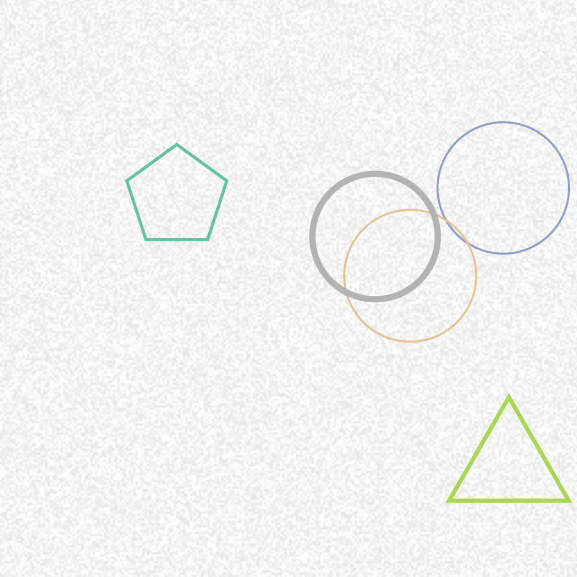[{"shape": "pentagon", "thickness": 1.5, "radius": 0.45, "center": [0.306, 0.658]}, {"shape": "circle", "thickness": 1, "radius": 0.57, "center": [0.871, 0.674]}, {"shape": "triangle", "thickness": 2, "radius": 0.6, "center": [0.881, 0.192]}, {"shape": "circle", "thickness": 1, "radius": 0.57, "center": [0.71, 0.522]}, {"shape": "circle", "thickness": 3, "radius": 0.54, "center": [0.649, 0.59]}]